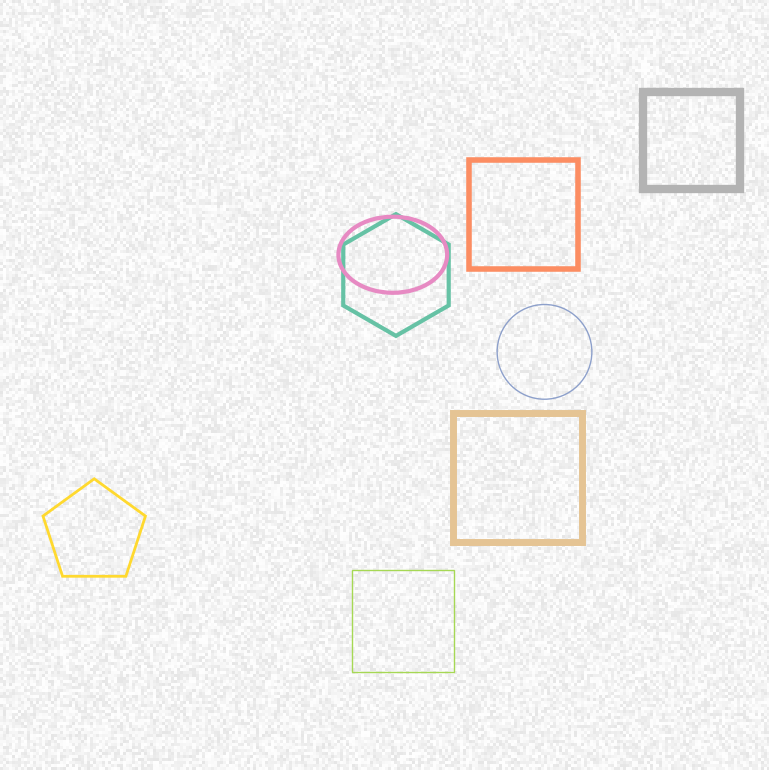[{"shape": "hexagon", "thickness": 1.5, "radius": 0.4, "center": [0.514, 0.643]}, {"shape": "square", "thickness": 2, "radius": 0.35, "center": [0.679, 0.722]}, {"shape": "circle", "thickness": 0.5, "radius": 0.31, "center": [0.707, 0.543]}, {"shape": "oval", "thickness": 1.5, "radius": 0.35, "center": [0.51, 0.669]}, {"shape": "square", "thickness": 0.5, "radius": 0.33, "center": [0.524, 0.193]}, {"shape": "pentagon", "thickness": 1, "radius": 0.35, "center": [0.122, 0.308]}, {"shape": "square", "thickness": 2.5, "radius": 0.42, "center": [0.672, 0.38]}, {"shape": "square", "thickness": 3, "radius": 0.31, "center": [0.898, 0.818]}]